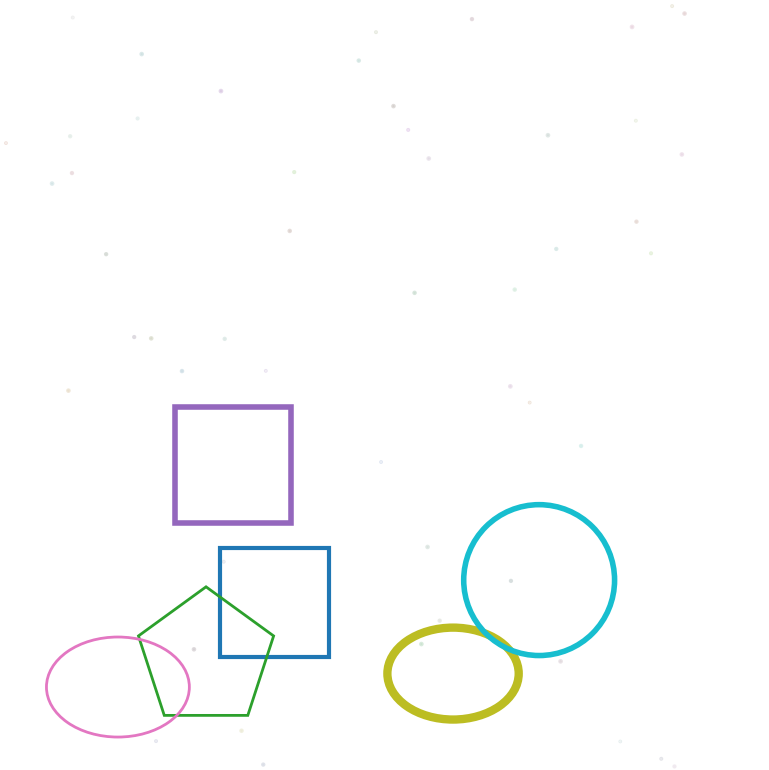[{"shape": "square", "thickness": 1.5, "radius": 0.35, "center": [0.357, 0.218]}, {"shape": "pentagon", "thickness": 1, "radius": 0.46, "center": [0.268, 0.146]}, {"shape": "square", "thickness": 2, "radius": 0.38, "center": [0.302, 0.397]}, {"shape": "oval", "thickness": 1, "radius": 0.46, "center": [0.153, 0.108]}, {"shape": "oval", "thickness": 3, "radius": 0.43, "center": [0.588, 0.125]}, {"shape": "circle", "thickness": 2, "radius": 0.49, "center": [0.7, 0.247]}]